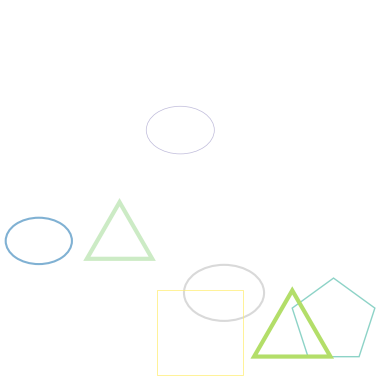[{"shape": "pentagon", "thickness": 1, "radius": 0.56, "center": [0.866, 0.165]}, {"shape": "oval", "thickness": 0.5, "radius": 0.44, "center": [0.468, 0.662]}, {"shape": "oval", "thickness": 1.5, "radius": 0.43, "center": [0.101, 0.374]}, {"shape": "triangle", "thickness": 3, "radius": 0.57, "center": [0.759, 0.131]}, {"shape": "oval", "thickness": 1.5, "radius": 0.52, "center": [0.582, 0.239]}, {"shape": "triangle", "thickness": 3, "radius": 0.49, "center": [0.311, 0.377]}, {"shape": "square", "thickness": 0.5, "radius": 0.55, "center": [0.52, 0.137]}]